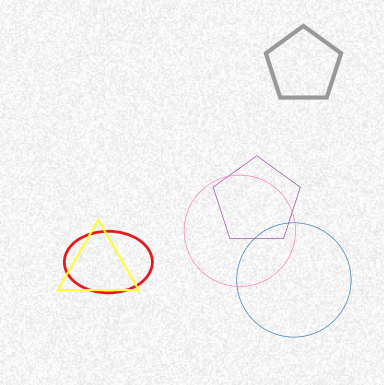[{"shape": "oval", "thickness": 2, "radius": 0.57, "center": [0.281, 0.319]}, {"shape": "circle", "thickness": 0.5, "radius": 0.74, "center": [0.763, 0.273]}, {"shape": "pentagon", "thickness": 0.5, "radius": 0.59, "center": [0.667, 0.477]}, {"shape": "triangle", "thickness": 1.5, "radius": 0.61, "center": [0.255, 0.307]}, {"shape": "circle", "thickness": 0.5, "radius": 0.72, "center": [0.623, 0.4]}, {"shape": "pentagon", "thickness": 3, "radius": 0.51, "center": [0.788, 0.83]}]